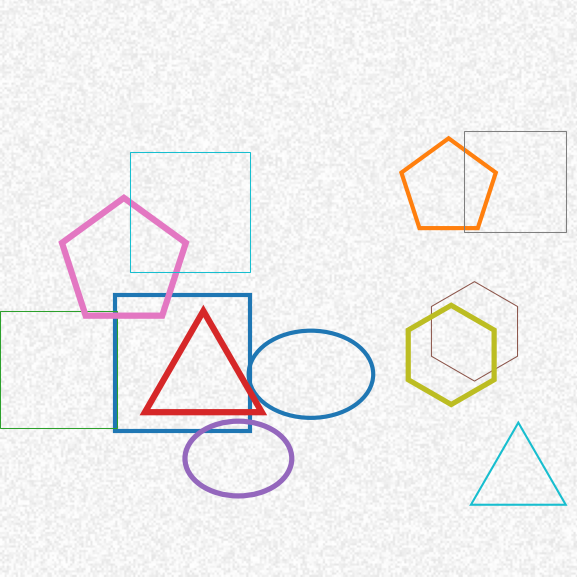[{"shape": "oval", "thickness": 2, "radius": 0.54, "center": [0.538, 0.351]}, {"shape": "square", "thickness": 2, "radius": 0.59, "center": [0.316, 0.371]}, {"shape": "pentagon", "thickness": 2, "radius": 0.43, "center": [0.777, 0.674]}, {"shape": "square", "thickness": 0.5, "radius": 0.51, "center": [0.101, 0.359]}, {"shape": "triangle", "thickness": 3, "radius": 0.58, "center": [0.352, 0.344]}, {"shape": "oval", "thickness": 2.5, "radius": 0.46, "center": [0.413, 0.205]}, {"shape": "hexagon", "thickness": 0.5, "radius": 0.43, "center": [0.822, 0.425]}, {"shape": "pentagon", "thickness": 3, "radius": 0.56, "center": [0.215, 0.544]}, {"shape": "square", "thickness": 0.5, "radius": 0.44, "center": [0.892, 0.685]}, {"shape": "hexagon", "thickness": 2.5, "radius": 0.43, "center": [0.781, 0.385]}, {"shape": "square", "thickness": 0.5, "radius": 0.52, "center": [0.33, 0.631]}, {"shape": "triangle", "thickness": 1, "radius": 0.47, "center": [0.898, 0.173]}]